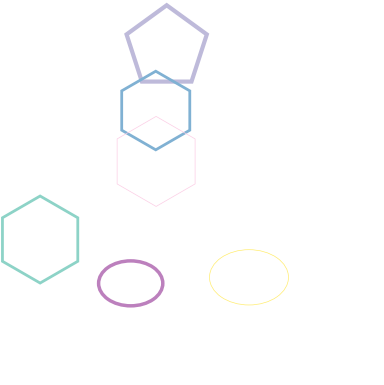[{"shape": "hexagon", "thickness": 2, "radius": 0.56, "center": [0.104, 0.378]}, {"shape": "pentagon", "thickness": 3, "radius": 0.55, "center": [0.433, 0.877]}, {"shape": "hexagon", "thickness": 2, "radius": 0.51, "center": [0.405, 0.713]}, {"shape": "hexagon", "thickness": 0.5, "radius": 0.58, "center": [0.405, 0.581]}, {"shape": "oval", "thickness": 2.5, "radius": 0.42, "center": [0.339, 0.264]}, {"shape": "oval", "thickness": 0.5, "radius": 0.51, "center": [0.647, 0.28]}]